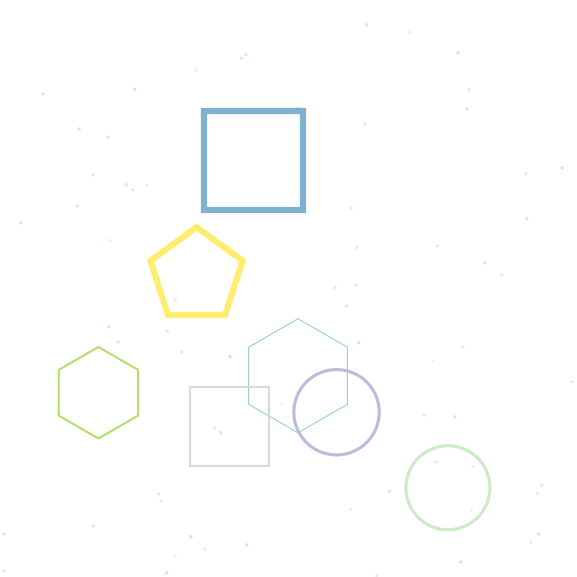[{"shape": "hexagon", "thickness": 0.5, "radius": 0.49, "center": [0.516, 0.348]}, {"shape": "circle", "thickness": 1.5, "radius": 0.37, "center": [0.583, 0.285]}, {"shape": "square", "thickness": 3, "radius": 0.43, "center": [0.439, 0.722]}, {"shape": "hexagon", "thickness": 1, "radius": 0.4, "center": [0.17, 0.319]}, {"shape": "square", "thickness": 1, "radius": 0.34, "center": [0.397, 0.261]}, {"shape": "circle", "thickness": 1.5, "radius": 0.36, "center": [0.776, 0.155]}, {"shape": "pentagon", "thickness": 3, "radius": 0.42, "center": [0.34, 0.522]}]